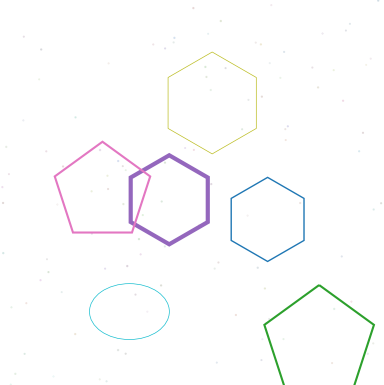[{"shape": "hexagon", "thickness": 1, "radius": 0.55, "center": [0.695, 0.43]}, {"shape": "pentagon", "thickness": 1.5, "radius": 0.75, "center": [0.829, 0.11]}, {"shape": "hexagon", "thickness": 3, "radius": 0.58, "center": [0.44, 0.481]}, {"shape": "pentagon", "thickness": 1.5, "radius": 0.65, "center": [0.266, 0.501]}, {"shape": "hexagon", "thickness": 0.5, "radius": 0.66, "center": [0.551, 0.733]}, {"shape": "oval", "thickness": 0.5, "radius": 0.52, "center": [0.336, 0.191]}]